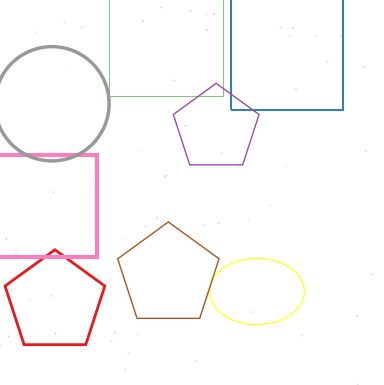[{"shape": "pentagon", "thickness": 2, "radius": 0.68, "center": [0.143, 0.215]}, {"shape": "square", "thickness": 1.5, "radius": 0.72, "center": [0.746, 0.86]}, {"shape": "square", "thickness": 0.5, "radius": 0.74, "center": [0.432, 0.899]}, {"shape": "pentagon", "thickness": 1, "radius": 0.59, "center": [0.562, 0.666]}, {"shape": "oval", "thickness": 1, "radius": 0.62, "center": [0.668, 0.243]}, {"shape": "pentagon", "thickness": 1, "radius": 0.69, "center": [0.437, 0.285]}, {"shape": "square", "thickness": 3, "radius": 0.67, "center": [0.12, 0.465]}, {"shape": "circle", "thickness": 2.5, "radius": 0.74, "center": [0.135, 0.73]}]